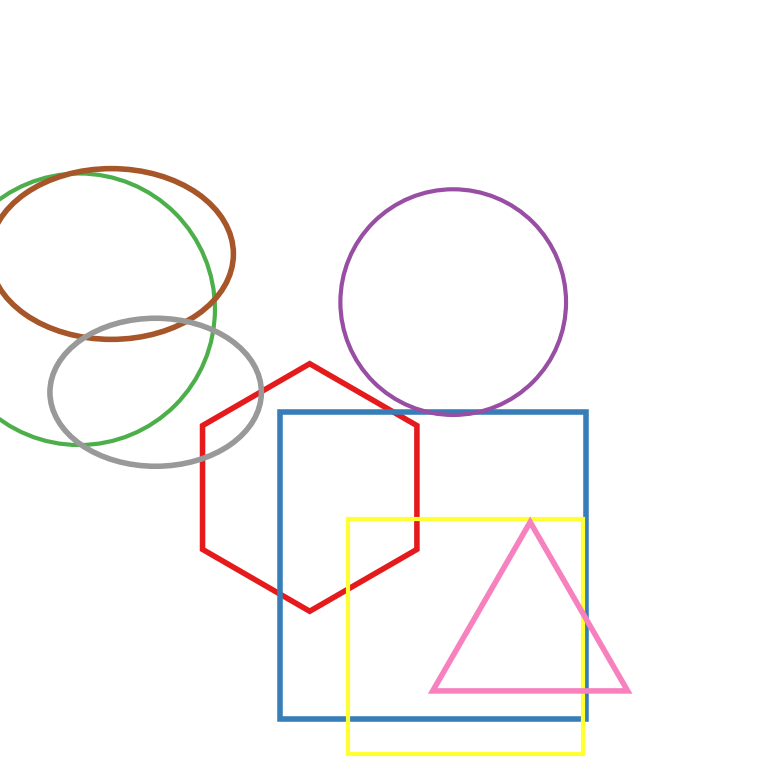[{"shape": "hexagon", "thickness": 2, "radius": 0.8, "center": [0.402, 0.367]}, {"shape": "square", "thickness": 2, "radius": 1.0, "center": [0.562, 0.265]}, {"shape": "circle", "thickness": 1.5, "radius": 0.88, "center": [0.103, 0.598]}, {"shape": "circle", "thickness": 1.5, "radius": 0.73, "center": [0.589, 0.608]}, {"shape": "square", "thickness": 1.5, "radius": 0.76, "center": [0.604, 0.173]}, {"shape": "oval", "thickness": 2, "radius": 0.79, "center": [0.145, 0.67]}, {"shape": "triangle", "thickness": 2, "radius": 0.73, "center": [0.689, 0.176]}, {"shape": "oval", "thickness": 2, "radius": 0.69, "center": [0.202, 0.491]}]